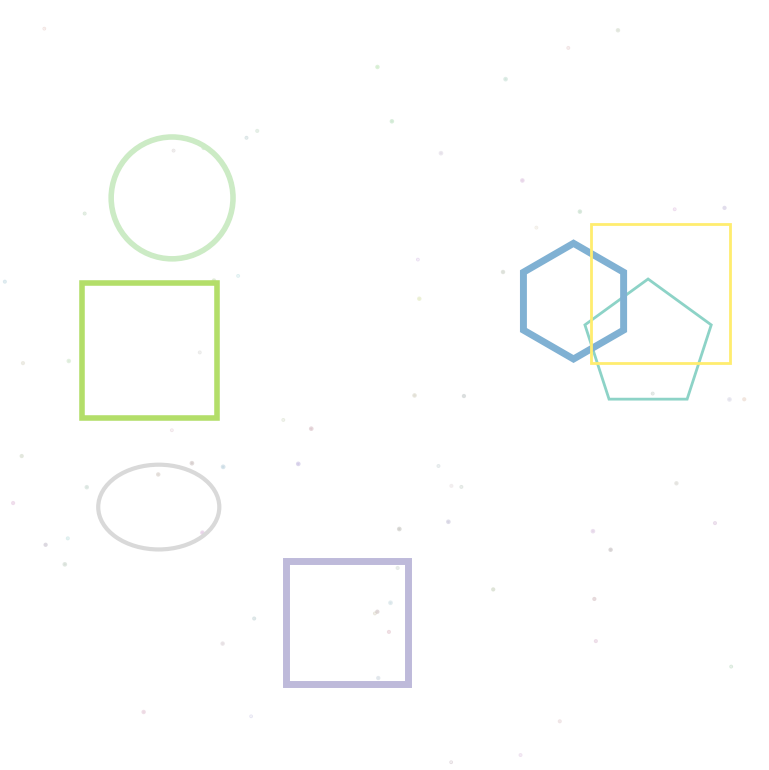[{"shape": "pentagon", "thickness": 1, "radius": 0.43, "center": [0.842, 0.551]}, {"shape": "square", "thickness": 2.5, "radius": 0.4, "center": [0.451, 0.192]}, {"shape": "hexagon", "thickness": 2.5, "radius": 0.38, "center": [0.745, 0.609]}, {"shape": "square", "thickness": 2, "radius": 0.44, "center": [0.194, 0.545]}, {"shape": "oval", "thickness": 1.5, "radius": 0.39, "center": [0.206, 0.341]}, {"shape": "circle", "thickness": 2, "radius": 0.4, "center": [0.223, 0.743]}, {"shape": "square", "thickness": 1, "radius": 0.45, "center": [0.857, 0.618]}]